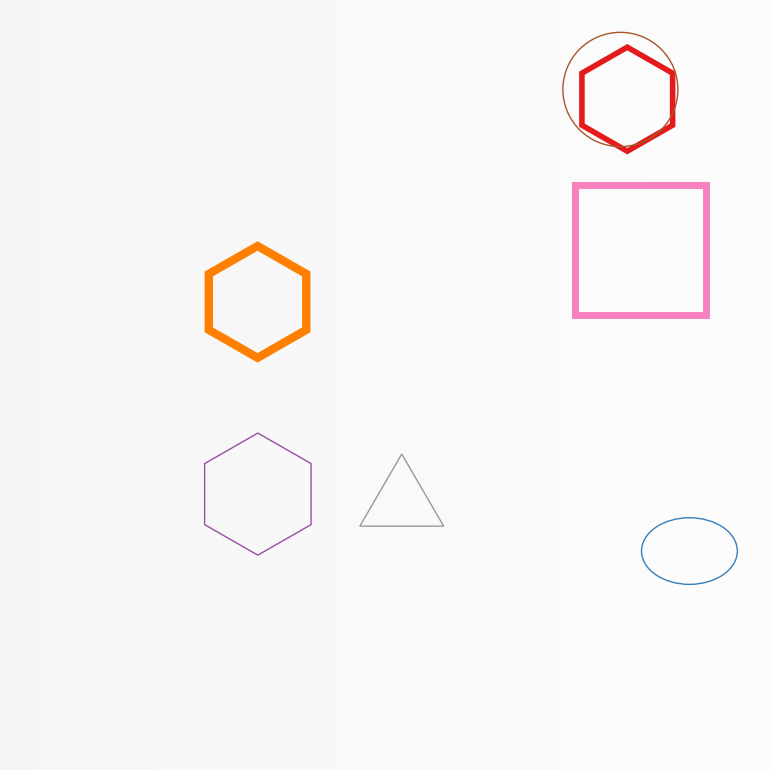[{"shape": "hexagon", "thickness": 2, "radius": 0.34, "center": [0.809, 0.871]}, {"shape": "oval", "thickness": 0.5, "radius": 0.31, "center": [0.89, 0.284]}, {"shape": "hexagon", "thickness": 0.5, "radius": 0.4, "center": [0.333, 0.358]}, {"shape": "hexagon", "thickness": 3, "radius": 0.36, "center": [0.332, 0.608]}, {"shape": "circle", "thickness": 0.5, "radius": 0.37, "center": [0.801, 0.884]}, {"shape": "square", "thickness": 2.5, "radius": 0.42, "center": [0.827, 0.675]}, {"shape": "triangle", "thickness": 0.5, "radius": 0.31, "center": [0.518, 0.348]}]